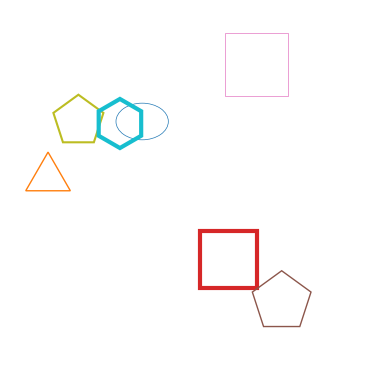[{"shape": "oval", "thickness": 0.5, "radius": 0.34, "center": [0.369, 0.684]}, {"shape": "triangle", "thickness": 1, "radius": 0.33, "center": [0.125, 0.538]}, {"shape": "square", "thickness": 3, "radius": 0.37, "center": [0.593, 0.326]}, {"shape": "pentagon", "thickness": 1, "radius": 0.4, "center": [0.732, 0.217]}, {"shape": "square", "thickness": 0.5, "radius": 0.41, "center": [0.665, 0.832]}, {"shape": "pentagon", "thickness": 1.5, "radius": 0.34, "center": [0.204, 0.686]}, {"shape": "hexagon", "thickness": 3, "radius": 0.32, "center": [0.312, 0.679]}]